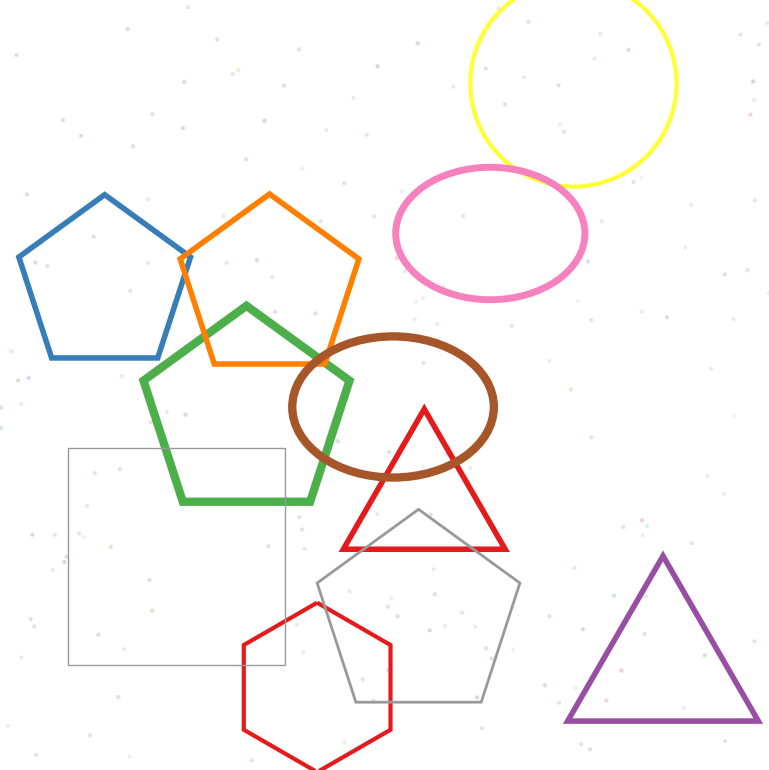[{"shape": "hexagon", "thickness": 1.5, "radius": 0.55, "center": [0.412, 0.107]}, {"shape": "triangle", "thickness": 2, "radius": 0.61, "center": [0.551, 0.347]}, {"shape": "pentagon", "thickness": 2, "radius": 0.59, "center": [0.136, 0.63]}, {"shape": "pentagon", "thickness": 3, "radius": 0.7, "center": [0.32, 0.462]}, {"shape": "triangle", "thickness": 2, "radius": 0.71, "center": [0.861, 0.135]}, {"shape": "pentagon", "thickness": 2, "radius": 0.61, "center": [0.35, 0.626]}, {"shape": "circle", "thickness": 1.5, "radius": 0.67, "center": [0.745, 0.892]}, {"shape": "oval", "thickness": 3, "radius": 0.65, "center": [0.51, 0.471]}, {"shape": "oval", "thickness": 2.5, "radius": 0.61, "center": [0.637, 0.697]}, {"shape": "square", "thickness": 0.5, "radius": 0.7, "center": [0.229, 0.277]}, {"shape": "pentagon", "thickness": 1, "radius": 0.69, "center": [0.544, 0.2]}]